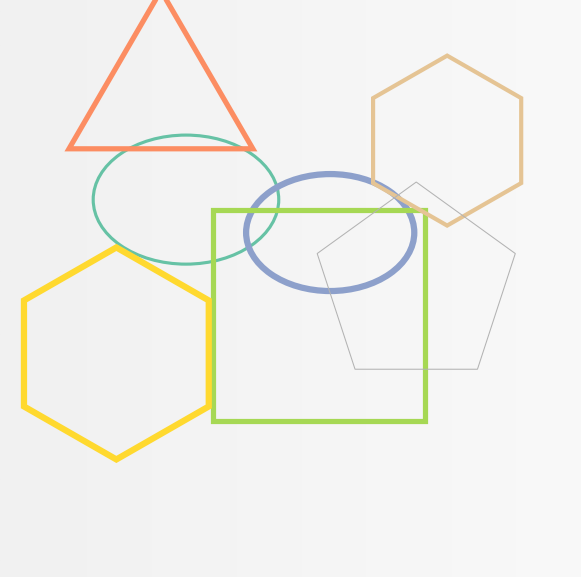[{"shape": "oval", "thickness": 1.5, "radius": 0.8, "center": [0.32, 0.653]}, {"shape": "triangle", "thickness": 2.5, "radius": 0.91, "center": [0.277, 0.833]}, {"shape": "oval", "thickness": 3, "radius": 0.72, "center": [0.568, 0.596]}, {"shape": "square", "thickness": 2.5, "radius": 0.91, "center": [0.549, 0.453]}, {"shape": "hexagon", "thickness": 3, "radius": 0.92, "center": [0.2, 0.387]}, {"shape": "hexagon", "thickness": 2, "radius": 0.74, "center": [0.769, 0.756]}, {"shape": "pentagon", "thickness": 0.5, "radius": 0.9, "center": [0.716, 0.505]}]